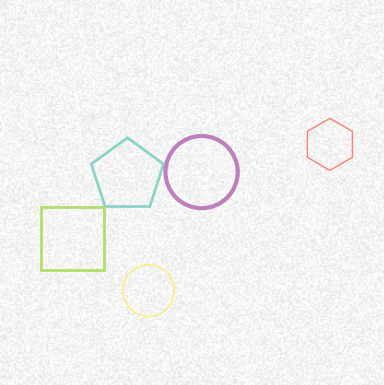[{"shape": "pentagon", "thickness": 2, "radius": 0.49, "center": [0.331, 0.543]}, {"shape": "hexagon", "thickness": 1, "radius": 0.34, "center": [0.857, 0.625]}, {"shape": "square", "thickness": 2, "radius": 0.41, "center": [0.188, 0.38]}, {"shape": "circle", "thickness": 3, "radius": 0.47, "center": [0.524, 0.553]}, {"shape": "circle", "thickness": 1, "radius": 0.33, "center": [0.386, 0.245]}]